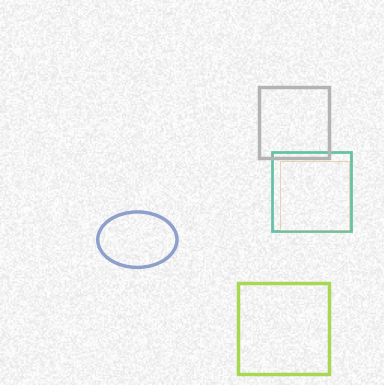[{"shape": "square", "thickness": 2, "radius": 0.51, "center": [0.81, 0.502]}, {"shape": "oval", "thickness": 2.5, "radius": 0.51, "center": [0.357, 0.377]}, {"shape": "square", "thickness": 2.5, "radius": 0.59, "center": [0.737, 0.147]}, {"shape": "square", "thickness": 0.5, "radius": 0.45, "center": [0.817, 0.493]}, {"shape": "square", "thickness": 2.5, "radius": 0.46, "center": [0.764, 0.682]}]